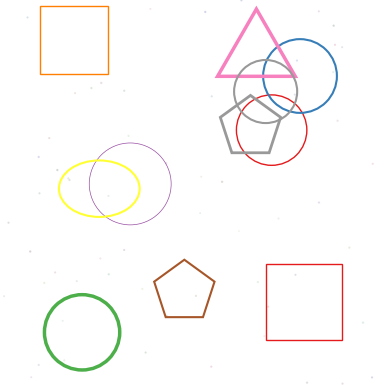[{"shape": "circle", "thickness": 1, "radius": 0.46, "center": [0.706, 0.662]}, {"shape": "square", "thickness": 1, "radius": 0.49, "center": [0.789, 0.216]}, {"shape": "circle", "thickness": 1.5, "radius": 0.48, "center": [0.779, 0.803]}, {"shape": "circle", "thickness": 2.5, "radius": 0.49, "center": [0.213, 0.137]}, {"shape": "circle", "thickness": 0.5, "radius": 0.53, "center": [0.338, 0.522]}, {"shape": "square", "thickness": 1, "radius": 0.44, "center": [0.193, 0.895]}, {"shape": "oval", "thickness": 1.5, "radius": 0.52, "center": [0.258, 0.51]}, {"shape": "pentagon", "thickness": 1.5, "radius": 0.41, "center": [0.479, 0.243]}, {"shape": "triangle", "thickness": 2.5, "radius": 0.58, "center": [0.666, 0.86]}, {"shape": "circle", "thickness": 1.5, "radius": 0.41, "center": [0.69, 0.762]}, {"shape": "pentagon", "thickness": 2, "radius": 0.41, "center": [0.651, 0.67]}]